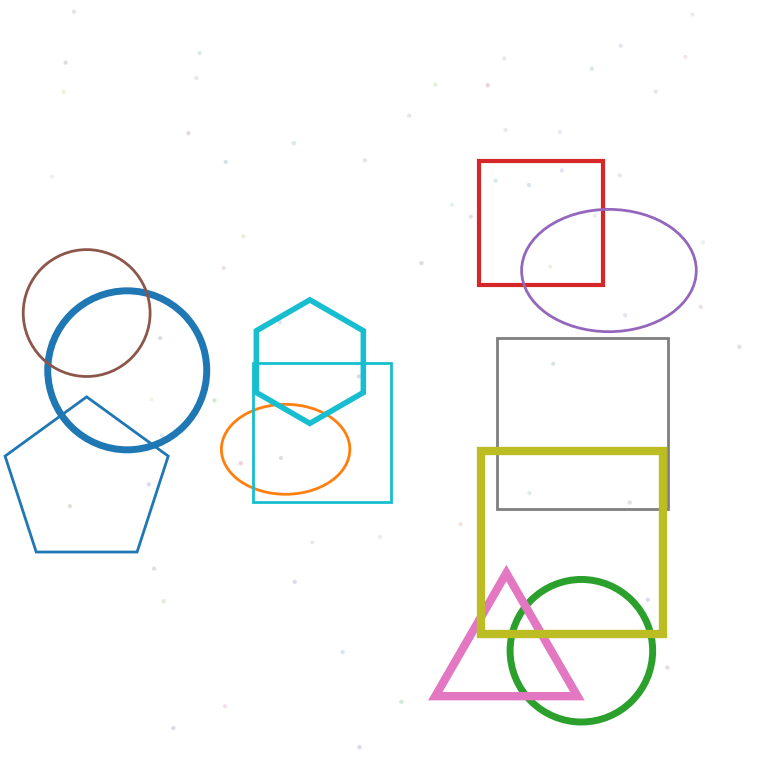[{"shape": "circle", "thickness": 2.5, "radius": 0.52, "center": [0.165, 0.519]}, {"shape": "pentagon", "thickness": 1, "radius": 0.56, "center": [0.113, 0.373]}, {"shape": "oval", "thickness": 1, "radius": 0.42, "center": [0.371, 0.416]}, {"shape": "circle", "thickness": 2.5, "radius": 0.46, "center": [0.755, 0.155]}, {"shape": "square", "thickness": 1.5, "radius": 0.4, "center": [0.703, 0.71]}, {"shape": "oval", "thickness": 1, "radius": 0.57, "center": [0.791, 0.649]}, {"shape": "circle", "thickness": 1, "radius": 0.41, "center": [0.113, 0.593]}, {"shape": "triangle", "thickness": 3, "radius": 0.53, "center": [0.658, 0.149]}, {"shape": "square", "thickness": 1, "radius": 0.56, "center": [0.756, 0.451]}, {"shape": "square", "thickness": 3, "radius": 0.59, "center": [0.743, 0.295]}, {"shape": "square", "thickness": 1, "radius": 0.45, "center": [0.418, 0.439]}, {"shape": "hexagon", "thickness": 2, "radius": 0.4, "center": [0.402, 0.53]}]